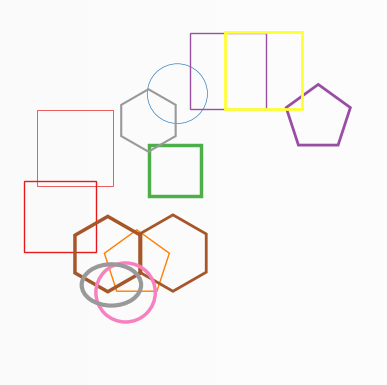[{"shape": "square", "thickness": 0.5, "radius": 0.49, "center": [0.194, 0.615]}, {"shape": "square", "thickness": 1, "radius": 0.46, "center": [0.155, 0.437]}, {"shape": "circle", "thickness": 0.5, "radius": 0.39, "center": [0.458, 0.757]}, {"shape": "square", "thickness": 2.5, "radius": 0.33, "center": [0.451, 0.557]}, {"shape": "square", "thickness": 1, "radius": 0.49, "center": [0.588, 0.815]}, {"shape": "pentagon", "thickness": 2, "radius": 0.44, "center": [0.821, 0.694]}, {"shape": "pentagon", "thickness": 1, "radius": 0.44, "center": [0.353, 0.315]}, {"shape": "square", "thickness": 2, "radius": 0.5, "center": [0.68, 0.817]}, {"shape": "hexagon", "thickness": 2.5, "radius": 0.49, "center": [0.278, 0.34]}, {"shape": "hexagon", "thickness": 2, "radius": 0.5, "center": [0.446, 0.343]}, {"shape": "circle", "thickness": 2.5, "radius": 0.38, "center": [0.324, 0.24]}, {"shape": "oval", "thickness": 3, "radius": 0.38, "center": [0.287, 0.26]}, {"shape": "hexagon", "thickness": 1.5, "radius": 0.41, "center": [0.383, 0.687]}]